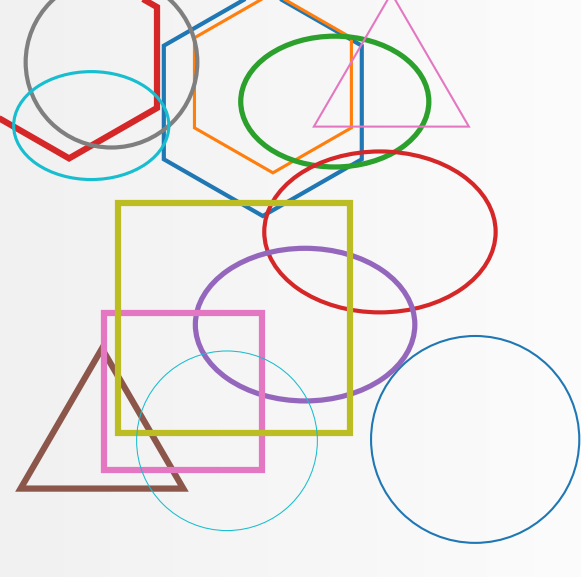[{"shape": "hexagon", "thickness": 2, "radius": 0.98, "center": [0.452, 0.822]}, {"shape": "circle", "thickness": 1, "radius": 0.9, "center": [0.817, 0.238]}, {"shape": "hexagon", "thickness": 1.5, "radius": 0.78, "center": [0.47, 0.856]}, {"shape": "oval", "thickness": 2.5, "radius": 0.81, "center": [0.576, 0.823]}, {"shape": "hexagon", "thickness": 3, "radius": 0.87, "center": [0.119, 0.9]}, {"shape": "oval", "thickness": 2, "radius": 1.0, "center": [0.654, 0.598]}, {"shape": "oval", "thickness": 2.5, "radius": 0.94, "center": [0.525, 0.437]}, {"shape": "triangle", "thickness": 3, "radius": 0.81, "center": [0.175, 0.234]}, {"shape": "square", "thickness": 3, "radius": 0.68, "center": [0.314, 0.32]}, {"shape": "triangle", "thickness": 1, "radius": 0.77, "center": [0.673, 0.857]}, {"shape": "circle", "thickness": 2, "radius": 0.74, "center": [0.192, 0.891]}, {"shape": "square", "thickness": 3, "radius": 1.0, "center": [0.402, 0.448]}, {"shape": "oval", "thickness": 1.5, "radius": 0.67, "center": [0.157, 0.782]}, {"shape": "circle", "thickness": 0.5, "radius": 0.78, "center": [0.391, 0.236]}]